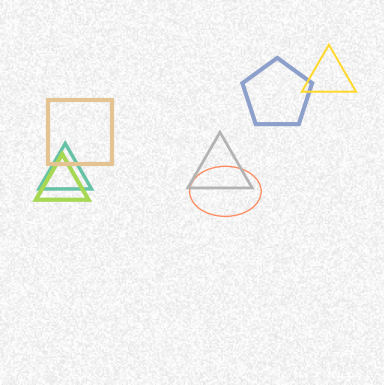[{"shape": "triangle", "thickness": 2.5, "radius": 0.39, "center": [0.169, 0.549]}, {"shape": "oval", "thickness": 1, "radius": 0.46, "center": [0.585, 0.503]}, {"shape": "pentagon", "thickness": 3, "radius": 0.48, "center": [0.72, 0.755]}, {"shape": "triangle", "thickness": 3, "radius": 0.4, "center": [0.162, 0.521]}, {"shape": "triangle", "thickness": 1.5, "radius": 0.41, "center": [0.854, 0.802]}, {"shape": "square", "thickness": 3, "radius": 0.42, "center": [0.207, 0.657]}, {"shape": "triangle", "thickness": 2, "radius": 0.48, "center": [0.571, 0.56]}]